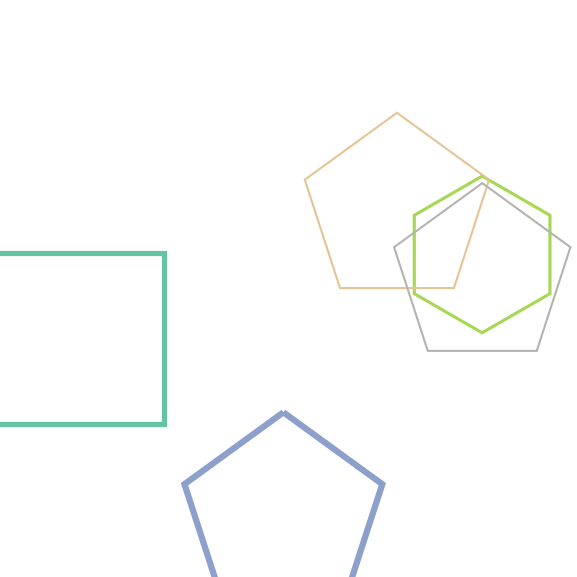[{"shape": "square", "thickness": 2.5, "radius": 0.74, "center": [0.136, 0.413]}, {"shape": "pentagon", "thickness": 3, "radius": 0.9, "center": [0.491, 0.105]}, {"shape": "hexagon", "thickness": 1.5, "radius": 0.68, "center": [0.835, 0.559]}, {"shape": "pentagon", "thickness": 1, "radius": 0.84, "center": [0.687, 0.636]}, {"shape": "pentagon", "thickness": 1, "radius": 0.8, "center": [0.835, 0.521]}]